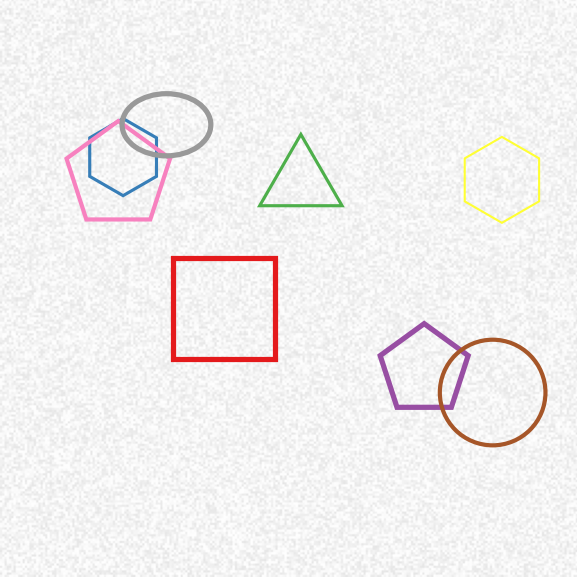[{"shape": "square", "thickness": 2.5, "radius": 0.44, "center": [0.388, 0.465]}, {"shape": "hexagon", "thickness": 1.5, "radius": 0.33, "center": [0.213, 0.727]}, {"shape": "triangle", "thickness": 1.5, "radius": 0.41, "center": [0.521, 0.684]}, {"shape": "pentagon", "thickness": 2.5, "radius": 0.4, "center": [0.735, 0.359]}, {"shape": "hexagon", "thickness": 1, "radius": 0.37, "center": [0.869, 0.688]}, {"shape": "circle", "thickness": 2, "radius": 0.46, "center": [0.853, 0.319]}, {"shape": "pentagon", "thickness": 2, "radius": 0.47, "center": [0.205, 0.695]}, {"shape": "oval", "thickness": 2.5, "radius": 0.38, "center": [0.288, 0.783]}]